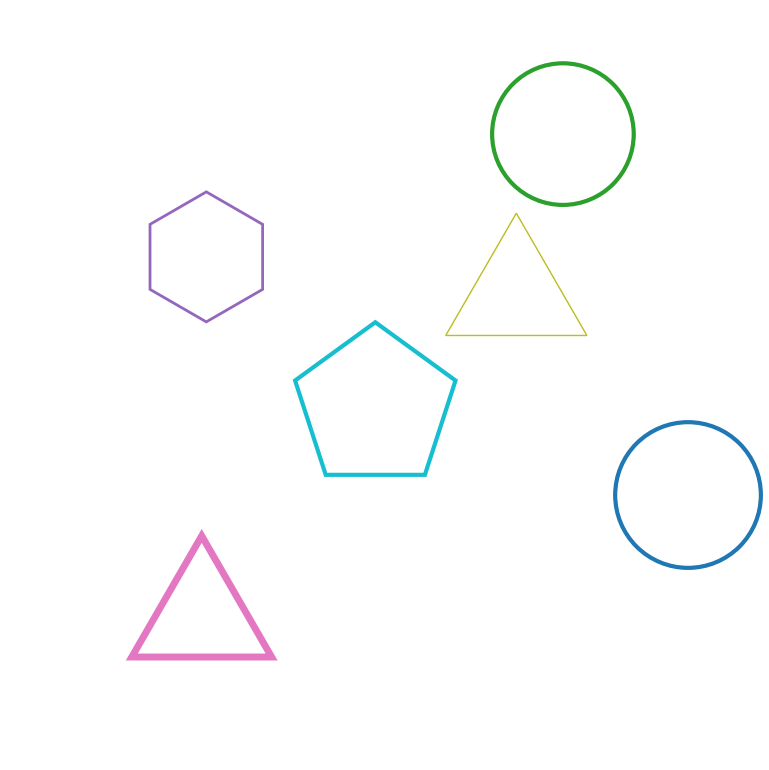[{"shape": "circle", "thickness": 1.5, "radius": 0.47, "center": [0.894, 0.357]}, {"shape": "circle", "thickness": 1.5, "radius": 0.46, "center": [0.731, 0.826]}, {"shape": "hexagon", "thickness": 1, "radius": 0.42, "center": [0.268, 0.666]}, {"shape": "triangle", "thickness": 2.5, "radius": 0.52, "center": [0.262, 0.199]}, {"shape": "triangle", "thickness": 0.5, "radius": 0.53, "center": [0.671, 0.617]}, {"shape": "pentagon", "thickness": 1.5, "radius": 0.55, "center": [0.487, 0.472]}]